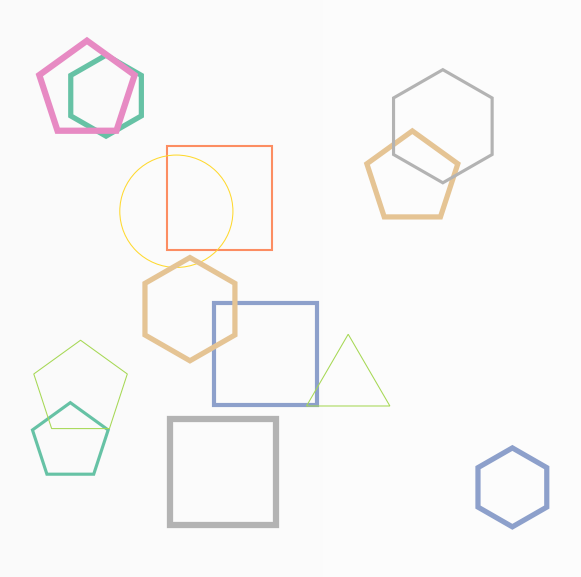[{"shape": "hexagon", "thickness": 2.5, "radius": 0.35, "center": [0.182, 0.834]}, {"shape": "pentagon", "thickness": 1.5, "radius": 0.34, "center": [0.121, 0.233]}, {"shape": "square", "thickness": 1, "radius": 0.45, "center": [0.377, 0.657]}, {"shape": "hexagon", "thickness": 2.5, "radius": 0.34, "center": [0.882, 0.155]}, {"shape": "square", "thickness": 2, "radius": 0.44, "center": [0.457, 0.387]}, {"shape": "pentagon", "thickness": 3, "radius": 0.43, "center": [0.15, 0.842]}, {"shape": "triangle", "thickness": 0.5, "radius": 0.41, "center": [0.599, 0.338]}, {"shape": "pentagon", "thickness": 0.5, "radius": 0.42, "center": [0.139, 0.325]}, {"shape": "circle", "thickness": 0.5, "radius": 0.49, "center": [0.303, 0.633]}, {"shape": "pentagon", "thickness": 2.5, "radius": 0.41, "center": [0.709, 0.69]}, {"shape": "hexagon", "thickness": 2.5, "radius": 0.45, "center": [0.327, 0.464]}, {"shape": "hexagon", "thickness": 1.5, "radius": 0.49, "center": [0.762, 0.781]}, {"shape": "square", "thickness": 3, "radius": 0.46, "center": [0.384, 0.182]}]